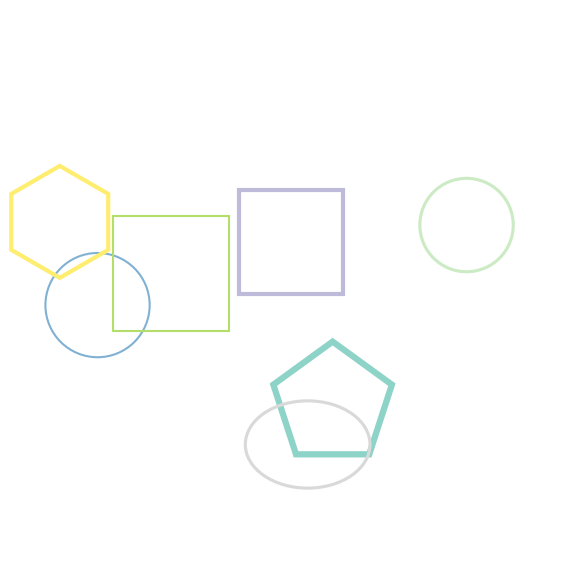[{"shape": "pentagon", "thickness": 3, "radius": 0.54, "center": [0.576, 0.3]}, {"shape": "square", "thickness": 2, "radius": 0.45, "center": [0.504, 0.581]}, {"shape": "circle", "thickness": 1, "radius": 0.45, "center": [0.169, 0.471]}, {"shape": "square", "thickness": 1, "radius": 0.5, "center": [0.296, 0.526]}, {"shape": "oval", "thickness": 1.5, "radius": 0.54, "center": [0.533, 0.229]}, {"shape": "circle", "thickness": 1.5, "radius": 0.4, "center": [0.808, 0.609]}, {"shape": "hexagon", "thickness": 2, "radius": 0.48, "center": [0.103, 0.615]}]